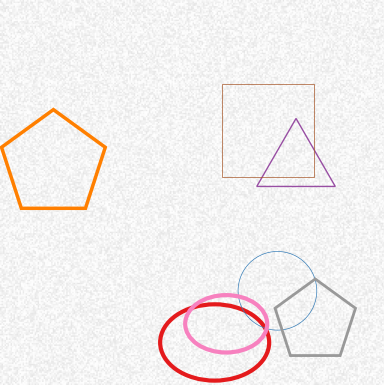[{"shape": "oval", "thickness": 3, "radius": 0.71, "center": [0.558, 0.11]}, {"shape": "circle", "thickness": 0.5, "radius": 0.51, "center": [0.721, 0.245]}, {"shape": "triangle", "thickness": 1, "radius": 0.59, "center": [0.769, 0.575]}, {"shape": "pentagon", "thickness": 2.5, "radius": 0.71, "center": [0.139, 0.574]}, {"shape": "square", "thickness": 0.5, "radius": 0.6, "center": [0.696, 0.66]}, {"shape": "oval", "thickness": 3, "radius": 0.53, "center": [0.588, 0.159]}, {"shape": "pentagon", "thickness": 2, "radius": 0.55, "center": [0.819, 0.165]}]